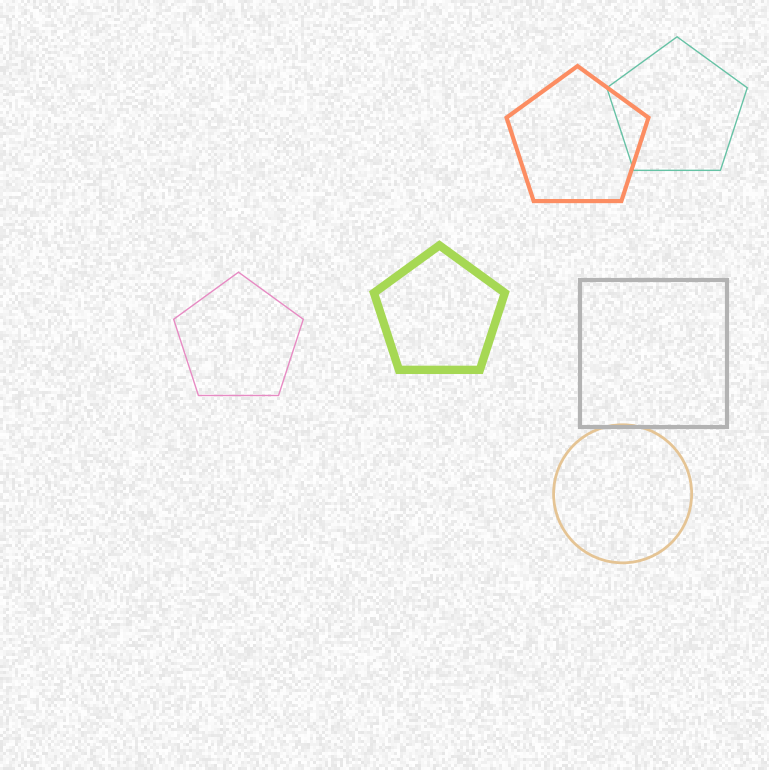[{"shape": "pentagon", "thickness": 0.5, "radius": 0.48, "center": [0.879, 0.856]}, {"shape": "pentagon", "thickness": 1.5, "radius": 0.48, "center": [0.75, 0.817]}, {"shape": "pentagon", "thickness": 0.5, "radius": 0.44, "center": [0.31, 0.558]}, {"shape": "pentagon", "thickness": 3, "radius": 0.45, "center": [0.571, 0.592]}, {"shape": "circle", "thickness": 1, "radius": 0.45, "center": [0.809, 0.359]}, {"shape": "square", "thickness": 1.5, "radius": 0.48, "center": [0.849, 0.54]}]